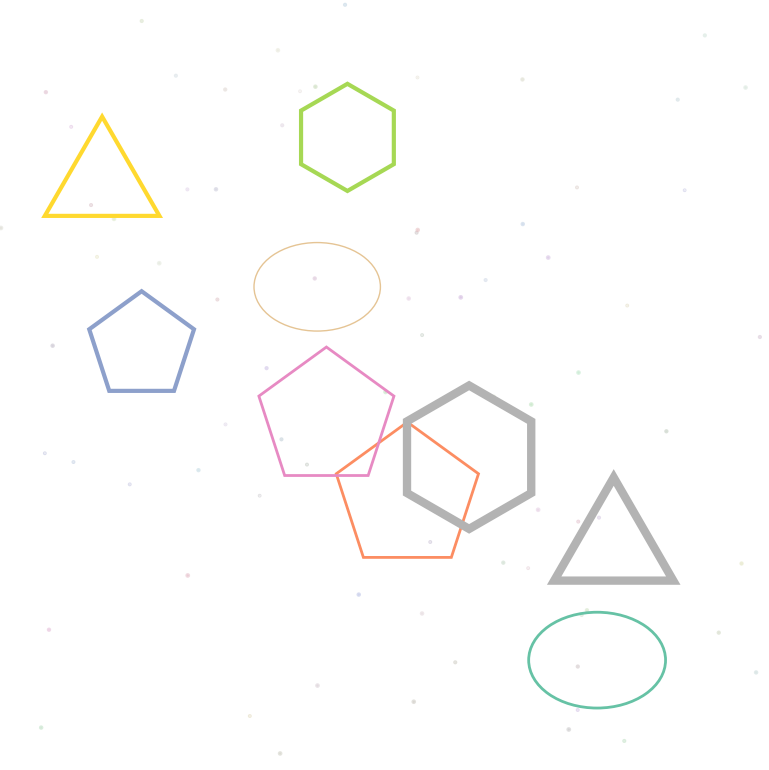[{"shape": "oval", "thickness": 1, "radius": 0.44, "center": [0.775, 0.143]}, {"shape": "pentagon", "thickness": 1, "radius": 0.49, "center": [0.529, 0.355]}, {"shape": "pentagon", "thickness": 1.5, "radius": 0.36, "center": [0.184, 0.55]}, {"shape": "pentagon", "thickness": 1, "radius": 0.46, "center": [0.424, 0.457]}, {"shape": "hexagon", "thickness": 1.5, "radius": 0.35, "center": [0.451, 0.822]}, {"shape": "triangle", "thickness": 1.5, "radius": 0.43, "center": [0.133, 0.763]}, {"shape": "oval", "thickness": 0.5, "radius": 0.41, "center": [0.412, 0.628]}, {"shape": "triangle", "thickness": 3, "radius": 0.45, "center": [0.797, 0.291]}, {"shape": "hexagon", "thickness": 3, "radius": 0.47, "center": [0.609, 0.406]}]